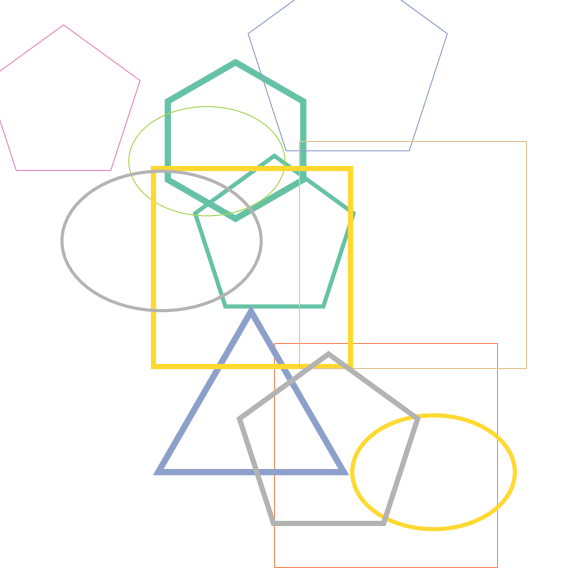[{"shape": "hexagon", "thickness": 3, "radius": 0.68, "center": [0.408, 0.756]}, {"shape": "pentagon", "thickness": 2, "radius": 0.72, "center": [0.475, 0.585]}, {"shape": "square", "thickness": 0.5, "radius": 0.97, "center": [0.667, 0.211]}, {"shape": "pentagon", "thickness": 0.5, "radius": 0.91, "center": [0.602, 0.885]}, {"shape": "triangle", "thickness": 3, "radius": 0.93, "center": [0.435, 0.274]}, {"shape": "pentagon", "thickness": 0.5, "radius": 0.7, "center": [0.11, 0.817]}, {"shape": "oval", "thickness": 0.5, "radius": 0.68, "center": [0.358, 0.72]}, {"shape": "oval", "thickness": 2, "radius": 0.7, "center": [0.751, 0.181]}, {"shape": "square", "thickness": 2.5, "radius": 0.85, "center": [0.436, 0.537]}, {"shape": "square", "thickness": 0.5, "radius": 0.98, "center": [0.715, 0.559]}, {"shape": "pentagon", "thickness": 2.5, "radius": 0.81, "center": [0.569, 0.224]}, {"shape": "oval", "thickness": 1.5, "radius": 0.86, "center": [0.28, 0.582]}]